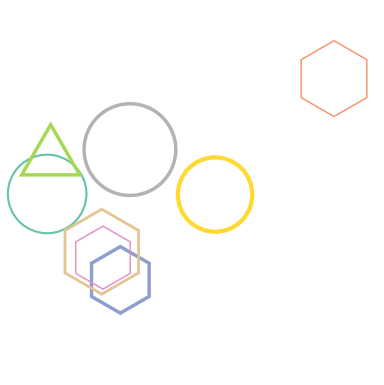[{"shape": "circle", "thickness": 1.5, "radius": 0.51, "center": [0.122, 0.496]}, {"shape": "hexagon", "thickness": 1, "radius": 0.49, "center": [0.868, 0.796]}, {"shape": "hexagon", "thickness": 2.5, "radius": 0.43, "center": [0.313, 0.273]}, {"shape": "hexagon", "thickness": 1, "radius": 0.41, "center": [0.268, 0.331]}, {"shape": "triangle", "thickness": 2.5, "radius": 0.44, "center": [0.132, 0.589]}, {"shape": "circle", "thickness": 3, "radius": 0.48, "center": [0.559, 0.495]}, {"shape": "hexagon", "thickness": 2, "radius": 0.55, "center": [0.264, 0.346]}, {"shape": "circle", "thickness": 2.5, "radius": 0.6, "center": [0.337, 0.611]}]